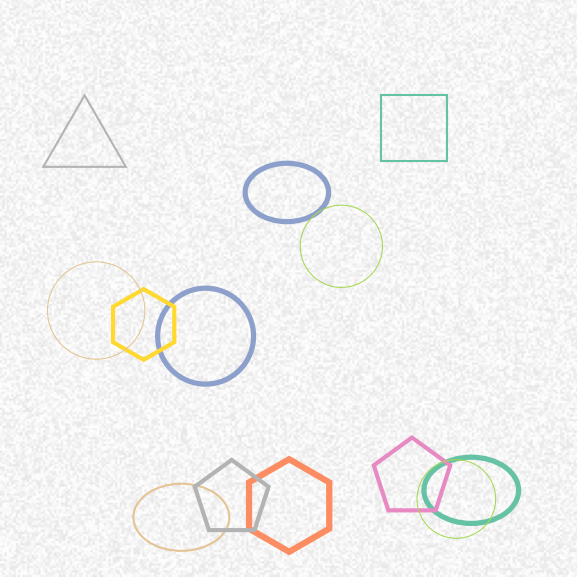[{"shape": "oval", "thickness": 2.5, "radius": 0.41, "center": [0.816, 0.15]}, {"shape": "square", "thickness": 1, "radius": 0.29, "center": [0.717, 0.778]}, {"shape": "hexagon", "thickness": 3, "radius": 0.4, "center": [0.501, 0.124]}, {"shape": "circle", "thickness": 2.5, "radius": 0.42, "center": [0.356, 0.417]}, {"shape": "oval", "thickness": 2.5, "radius": 0.36, "center": [0.497, 0.666]}, {"shape": "pentagon", "thickness": 2, "radius": 0.35, "center": [0.713, 0.172]}, {"shape": "circle", "thickness": 0.5, "radius": 0.34, "center": [0.79, 0.135]}, {"shape": "circle", "thickness": 0.5, "radius": 0.36, "center": [0.591, 0.573]}, {"shape": "hexagon", "thickness": 2, "radius": 0.31, "center": [0.249, 0.437]}, {"shape": "circle", "thickness": 0.5, "radius": 0.42, "center": [0.167, 0.461]}, {"shape": "oval", "thickness": 1, "radius": 0.42, "center": [0.314, 0.103]}, {"shape": "pentagon", "thickness": 2, "radius": 0.34, "center": [0.401, 0.136]}, {"shape": "triangle", "thickness": 1, "radius": 0.41, "center": [0.146, 0.752]}]